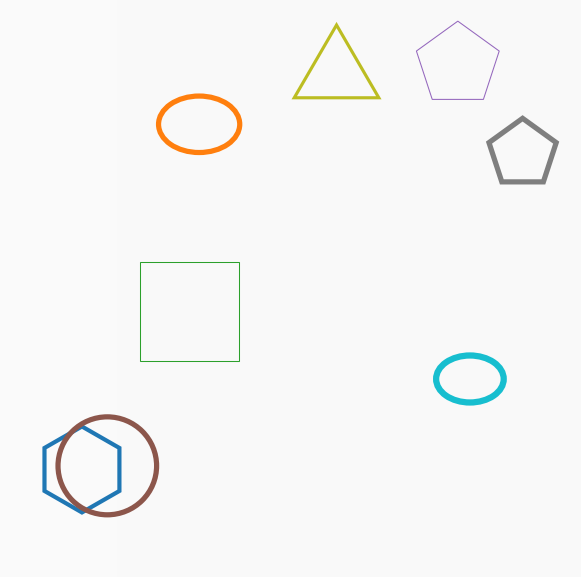[{"shape": "hexagon", "thickness": 2, "radius": 0.37, "center": [0.141, 0.186]}, {"shape": "oval", "thickness": 2.5, "radius": 0.35, "center": [0.343, 0.784]}, {"shape": "square", "thickness": 0.5, "radius": 0.43, "center": [0.326, 0.46]}, {"shape": "pentagon", "thickness": 0.5, "radius": 0.37, "center": [0.788, 0.888]}, {"shape": "circle", "thickness": 2.5, "radius": 0.42, "center": [0.185, 0.193]}, {"shape": "pentagon", "thickness": 2.5, "radius": 0.3, "center": [0.899, 0.733]}, {"shape": "triangle", "thickness": 1.5, "radius": 0.42, "center": [0.579, 0.872]}, {"shape": "oval", "thickness": 3, "radius": 0.29, "center": [0.808, 0.343]}]